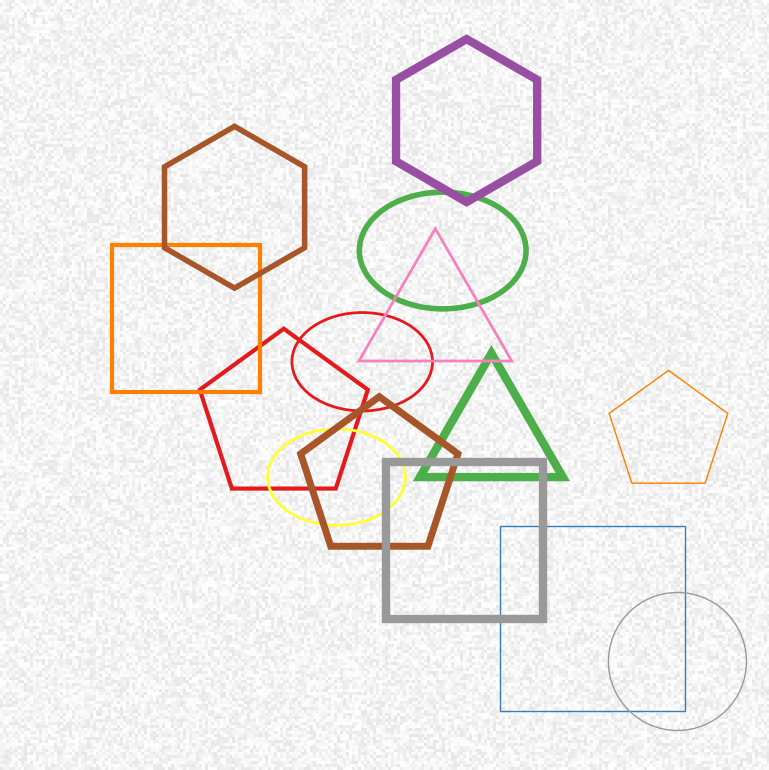[{"shape": "pentagon", "thickness": 1.5, "radius": 0.57, "center": [0.369, 0.458]}, {"shape": "oval", "thickness": 1, "radius": 0.46, "center": [0.47, 0.53]}, {"shape": "square", "thickness": 0.5, "radius": 0.6, "center": [0.77, 0.197]}, {"shape": "triangle", "thickness": 3, "radius": 0.54, "center": [0.638, 0.434]}, {"shape": "oval", "thickness": 2, "radius": 0.54, "center": [0.575, 0.675]}, {"shape": "hexagon", "thickness": 3, "radius": 0.53, "center": [0.606, 0.843]}, {"shape": "square", "thickness": 1.5, "radius": 0.48, "center": [0.241, 0.586]}, {"shape": "pentagon", "thickness": 0.5, "radius": 0.4, "center": [0.868, 0.438]}, {"shape": "oval", "thickness": 1, "radius": 0.45, "center": [0.437, 0.38]}, {"shape": "pentagon", "thickness": 2.5, "radius": 0.54, "center": [0.493, 0.377]}, {"shape": "hexagon", "thickness": 2, "radius": 0.53, "center": [0.305, 0.731]}, {"shape": "triangle", "thickness": 1, "radius": 0.57, "center": [0.565, 0.588]}, {"shape": "circle", "thickness": 0.5, "radius": 0.45, "center": [0.88, 0.141]}, {"shape": "square", "thickness": 3, "radius": 0.51, "center": [0.603, 0.298]}]